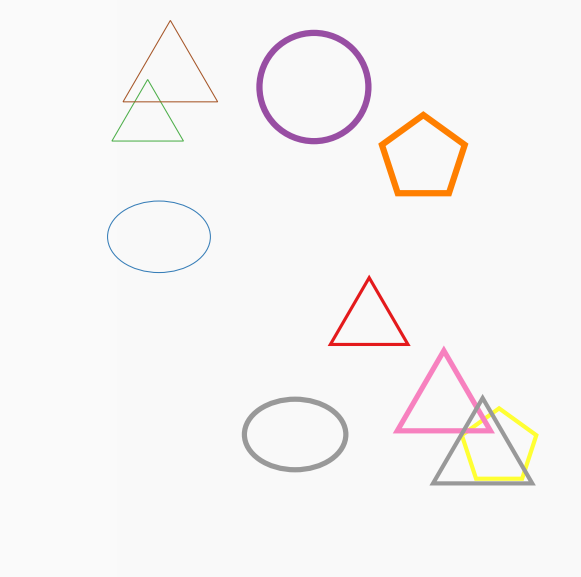[{"shape": "triangle", "thickness": 1.5, "radius": 0.39, "center": [0.635, 0.441]}, {"shape": "oval", "thickness": 0.5, "radius": 0.44, "center": [0.274, 0.589]}, {"shape": "triangle", "thickness": 0.5, "radius": 0.36, "center": [0.254, 0.79]}, {"shape": "circle", "thickness": 3, "radius": 0.47, "center": [0.54, 0.848]}, {"shape": "pentagon", "thickness": 3, "radius": 0.37, "center": [0.728, 0.725]}, {"shape": "pentagon", "thickness": 2, "radius": 0.34, "center": [0.859, 0.225]}, {"shape": "triangle", "thickness": 0.5, "radius": 0.47, "center": [0.293, 0.87]}, {"shape": "triangle", "thickness": 2.5, "radius": 0.46, "center": [0.764, 0.299]}, {"shape": "oval", "thickness": 2.5, "radius": 0.44, "center": [0.508, 0.247]}, {"shape": "triangle", "thickness": 2, "radius": 0.49, "center": [0.83, 0.211]}]